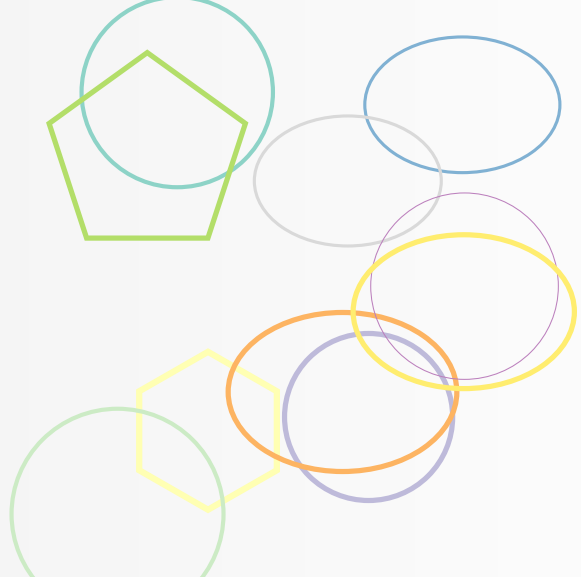[{"shape": "circle", "thickness": 2, "radius": 0.82, "center": [0.305, 0.84]}, {"shape": "hexagon", "thickness": 3, "radius": 0.68, "center": [0.358, 0.253]}, {"shape": "circle", "thickness": 2.5, "radius": 0.72, "center": [0.634, 0.277]}, {"shape": "oval", "thickness": 1.5, "radius": 0.84, "center": [0.795, 0.818]}, {"shape": "oval", "thickness": 2.5, "radius": 0.98, "center": [0.589, 0.32]}, {"shape": "pentagon", "thickness": 2.5, "radius": 0.89, "center": [0.253, 0.73]}, {"shape": "oval", "thickness": 1.5, "radius": 0.8, "center": [0.598, 0.686]}, {"shape": "circle", "thickness": 0.5, "radius": 0.81, "center": [0.799, 0.504]}, {"shape": "circle", "thickness": 2, "radius": 0.91, "center": [0.202, 0.109]}, {"shape": "oval", "thickness": 2.5, "radius": 0.95, "center": [0.798, 0.459]}]